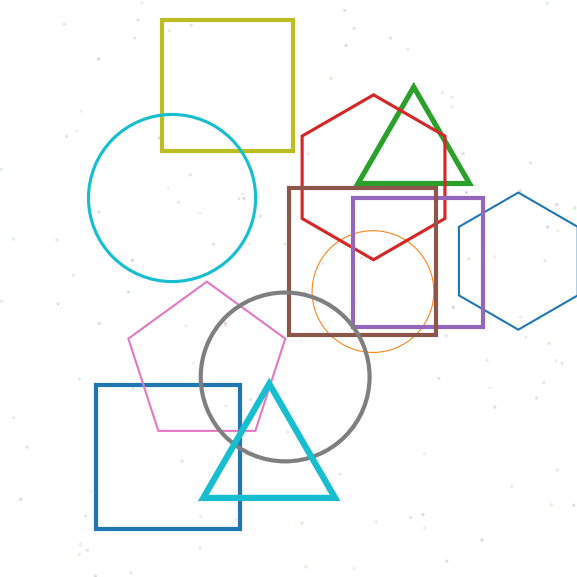[{"shape": "hexagon", "thickness": 1, "radius": 0.59, "center": [0.898, 0.547]}, {"shape": "square", "thickness": 2, "radius": 0.62, "center": [0.29, 0.207]}, {"shape": "circle", "thickness": 0.5, "radius": 0.53, "center": [0.646, 0.494]}, {"shape": "triangle", "thickness": 2.5, "radius": 0.56, "center": [0.716, 0.737]}, {"shape": "hexagon", "thickness": 1.5, "radius": 0.71, "center": [0.647, 0.692]}, {"shape": "square", "thickness": 2, "radius": 0.56, "center": [0.724, 0.545]}, {"shape": "square", "thickness": 2, "radius": 0.64, "center": [0.628, 0.546]}, {"shape": "pentagon", "thickness": 1, "radius": 0.71, "center": [0.358, 0.369]}, {"shape": "circle", "thickness": 2, "radius": 0.73, "center": [0.494, 0.346]}, {"shape": "square", "thickness": 2, "radius": 0.57, "center": [0.393, 0.851]}, {"shape": "circle", "thickness": 1.5, "radius": 0.72, "center": [0.298, 0.656]}, {"shape": "triangle", "thickness": 3, "radius": 0.66, "center": [0.466, 0.203]}]